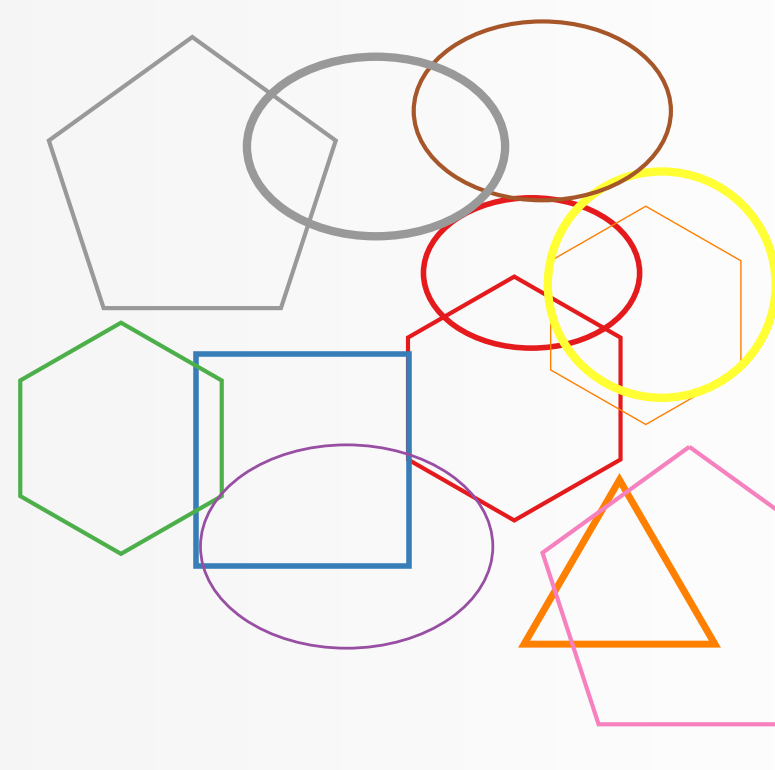[{"shape": "hexagon", "thickness": 1.5, "radius": 0.79, "center": [0.664, 0.482]}, {"shape": "oval", "thickness": 2, "radius": 0.7, "center": [0.686, 0.646]}, {"shape": "square", "thickness": 2, "radius": 0.69, "center": [0.391, 0.403]}, {"shape": "hexagon", "thickness": 1.5, "radius": 0.75, "center": [0.156, 0.431]}, {"shape": "oval", "thickness": 1, "radius": 0.94, "center": [0.447, 0.29]}, {"shape": "hexagon", "thickness": 0.5, "radius": 0.71, "center": [0.833, 0.59]}, {"shape": "triangle", "thickness": 2.5, "radius": 0.71, "center": [0.799, 0.235]}, {"shape": "circle", "thickness": 3, "radius": 0.73, "center": [0.854, 0.63]}, {"shape": "oval", "thickness": 1.5, "radius": 0.83, "center": [0.7, 0.856]}, {"shape": "pentagon", "thickness": 1.5, "radius": 1.0, "center": [0.889, 0.221]}, {"shape": "pentagon", "thickness": 1.5, "radius": 0.97, "center": [0.248, 0.757]}, {"shape": "oval", "thickness": 3, "radius": 0.83, "center": [0.485, 0.81]}]